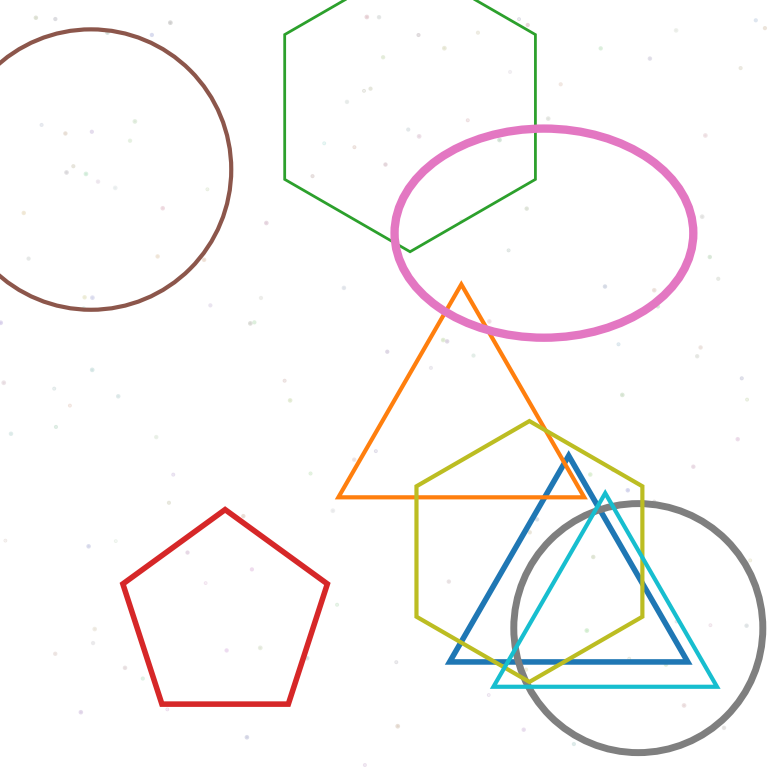[{"shape": "triangle", "thickness": 2, "radius": 0.89, "center": [0.739, 0.23]}, {"shape": "triangle", "thickness": 1.5, "radius": 0.92, "center": [0.599, 0.446]}, {"shape": "hexagon", "thickness": 1, "radius": 0.94, "center": [0.533, 0.861]}, {"shape": "pentagon", "thickness": 2, "radius": 0.7, "center": [0.292, 0.199]}, {"shape": "circle", "thickness": 1.5, "radius": 0.91, "center": [0.118, 0.78]}, {"shape": "oval", "thickness": 3, "radius": 0.97, "center": [0.706, 0.697]}, {"shape": "circle", "thickness": 2.5, "radius": 0.81, "center": [0.829, 0.184]}, {"shape": "hexagon", "thickness": 1.5, "radius": 0.85, "center": [0.688, 0.284]}, {"shape": "triangle", "thickness": 1.5, "radius": 0.84, "center": [0.786, 0.192]}]